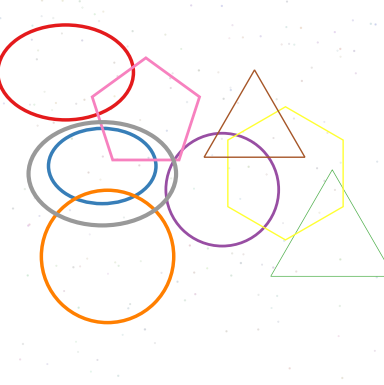[{"shape": "oval", "thickness": 2.5, "radius": 0.88, "center": [0.17, 0.812]}, {"shape": "oval", "thickness": 2.5, "radius": 0.7, "center": [0.266, 0.569]}, {"shape": "triangle", "thickness": 0.5, "radius": 0.92, "center": [0.863, 0.375]}, {"shape": "circle", "thickness": 2, "radius": 0.73, "center": [0.577, 0.507]}, {"shape": "circle", "thickness": 2.5, "radius": 0.86, "center": [0.279, 0.334]}, {"shape": "hexagon", "thickness": 1, "radius": 0.86, "center": [0.742, 0.55]}, {"shape": "triangle", "thickness": 1, "radius": 0.76, "center": [0.661, 0.667]}, {"shape": "pentagon", "thickness": 2, "radius": 0.73, "center": [0.379, 0.703]}, {"shape": "oval", "thickness": 3, "radius": 0.96, "center": [0.266, 0.549]}]